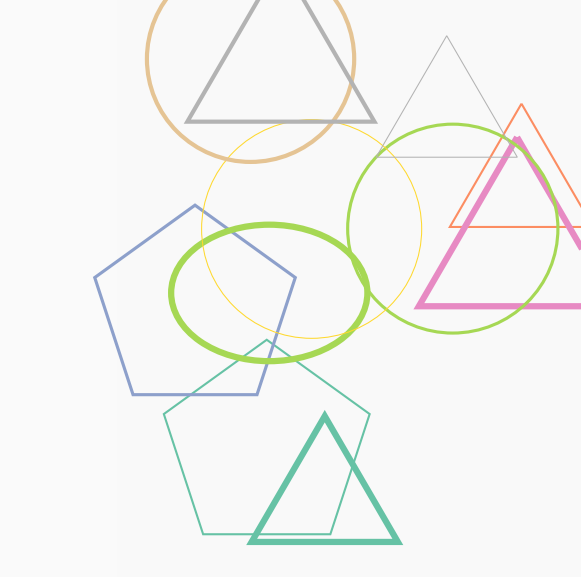[{"shape": "triangle", "thickness": 3, "radius": 0.73, "center": [0.559, 0.133]}, {"shape": "pentagon", "thickness": 1, "radius": 0.93, "center": [0.459, 0.225]}, {"shape": "triangle", "thickness": 1, "radius": 0.71, "center": [0.897, 0.677]}, {"shape": "pentagon", "thickness": 1.5, "radius": 0.91, "center": [0.336, 0.462]}, {"shape": "triangle", "thickness": 3, "radius": 0.98, "center": [0.89, 0.566]}, {"shape": "circle", "thickness": 1.5, "radius": 0.9, "center": [0.779, 0.603]}, {"shape": "oval", "thickness": 3, "radius": 0.84, "center": [0.463, 0.492]}, {"shape": "circle", "thickness": 0.5, "radius": 0.95, "center": [0.536, 0.603]}, {"shape": "circle", "thickness": 2, "radius": 0.89, "center": [0.431, 0.897]}, {"shape": "triangle", "thickness": 0.5, "radius": 0.7, "center": [0.769, 0.797]}, {"shape": "triangle", "thickness": 2, "radius": 0.93, "center": [0.483, 0.881]}]